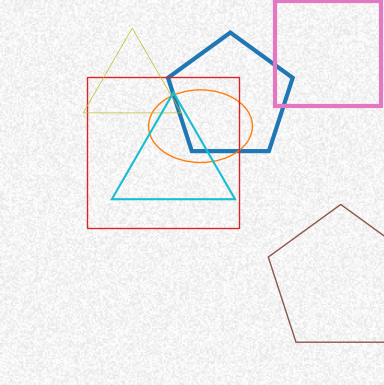[{"shape": "pentagon", "thickness": 3, "radius": 0.85, "center": [0.598, 0.745]}, {"shape": "oval", "thickness": 1, "radius": 0.67, "center": [0.521, 0.672]}, {"shape": "square", "thickness": 1, "radius": 0.98, "center": [0.423, 0.603]}, {"shape": "pentagon", "thickness": 1, "radius": 0.99, "center": [0.885, 0.271]}, {"shape": "square", "thickness": 3, "radius": 0.69, "center": [0.852, 0.861]}, {"shape": "triangle", "thickness": 0.5, "radius": 0.73, "center": [0.343, 0.78]}, {"shape": "triangle", "thickness": 1.5, "radius": 0.92, "center": [0.451, 0.575]}]